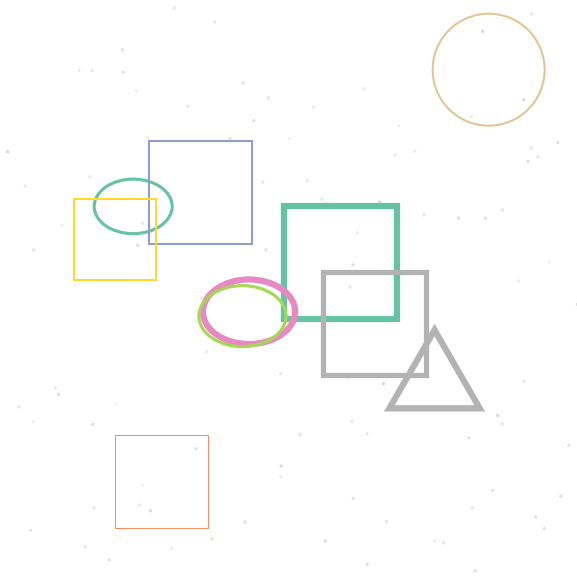[{"shape": "square", "thickness": 3, "radius": 0.49, "center": [0.589, 0.545]}, {"shape": "oval", "thickness": 1.5, "radius": 0.34, "center": [0.231, 0.642]}, {"shape": "square", "thickness": 0.5, "radius": 0.4, "center": [0.279, 0.166]}, {"shape": "square", "thickness": 1, "radius": 0.45, "center": [0.347, 0.666]}, {"shape": "oval", "thickness": 3, "radius": 0.4, "center": [0.431, 0.459]}, {"shape": "oval", "thickness": 1.5, "radius": 0.38, "center": [0.42, 0.452]}, {"shape": "square", "thickness": 1, "radius": 0.35, "center": [0.199, 0.585]}, {"shape": "circle", "thickness": 1, "radius": 0.48, "center": [0.846, 0.878]}, {"shape": "triangle", "thickness": 3, "radius": 0.45, "center": [0.752, 0.337]}, {"shape": "square", "thickness": 2.5, "radius": 0.44, "center": [0.649, 0.439]}]